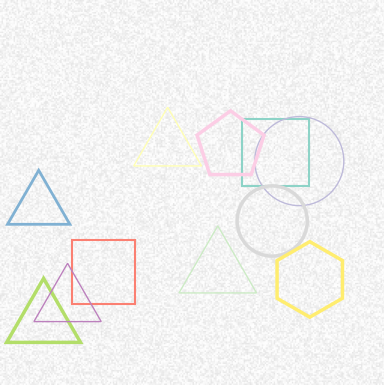[{"shape": "square", "thickness": 1.5, "radius": 0.44, "center": [0.715, 0.605]}, {"shape": "triangle", "thickness": 1, "radius": 0.51, "center": [0.435, 0.62]}, {"shape": "circle", "thickness": 1, "radius": 0.58, "center": [0.777, 0.582]}, {"shape": "square", "thickness": 1.5, "radius": 0.41, "center": [0.269, 0.294]}, {"shape": "triangle", "thickness": 2, "radius": 0.47, "center": [0.101, 0.464]}, {"shape": "triangle", "thickness": 2.5, "radius": 0.55, "center": [0.113, 0.166]}, {"shape": "pentagon", "thickness": 2.5, "radius": 0.46, "center": [0.599, 0.621]}, {"shape": "circle", "thickness": 2.5, "radius": 0.46, "center": [0.707, 0.426]}, {"shape": "triangle", "thickness": 1, "radius": 0.5, "center": [0.175, 0.215]}, {"shape": "triangle", "thickness": 1, "radius": 0.58, "center": [0.566, 0.297]}, {"shape": "hexagon", "thickness": 2.5, "radius": 0.49, "center": [0.805, 0.274]}]